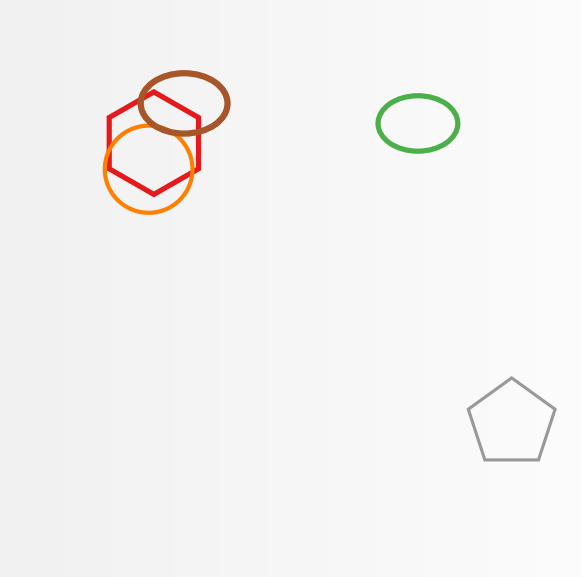[{"shape": "hexagon", "thickness": 2.5, "radius": 0.44, "center": [0.265, 0.751]}, {"shape": "oval", "thickness": 2.5, "radius": 0.34, "center": [0.719, 0.785]}, {"shape": "circle", "thickness": 2, "radius": 0.38, "center": [0.256, 0.706]}, {"shape": "oval", "thickness": 3, "radius": 0.37, "center": [0.317, 0.82]}, {"shape": "pentagon", "thickness": 1.5, "radius": 0.39, "center": [0.88, 0.266]}]